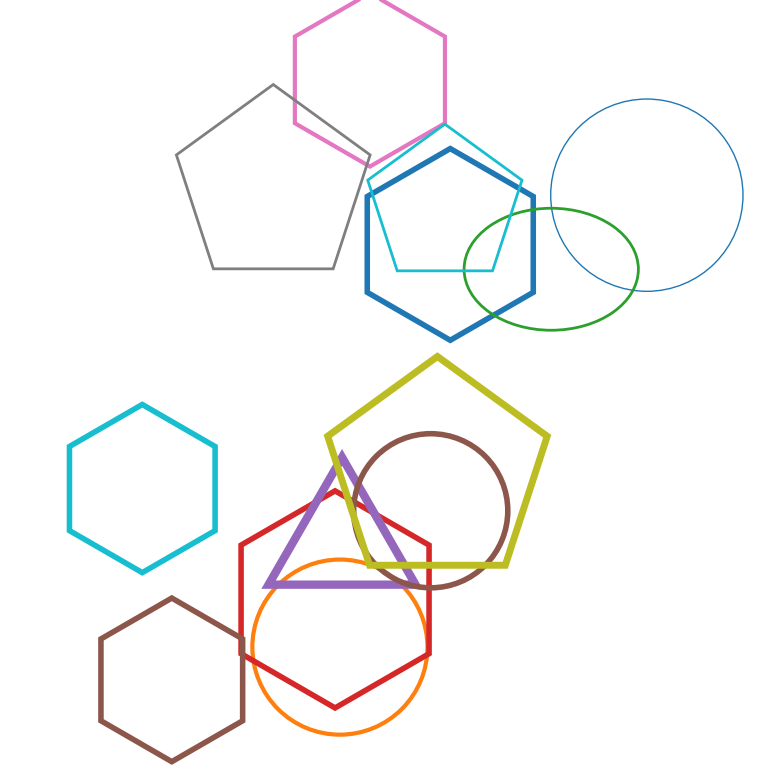[{"shape": "hexagon", "thickness": 2, "radius": 0.62, "center": [0.585, 0.683]}, {"shape": "circle", "thickness": 0.5, "radius": 0.62, "center": [0.84, 0.747]}, {"shape": "circle", "thickness": 1.5, "radius": 0.57, "center": [0.441, 0.16]}, {"shape": "oval", "thickness": 1, "radius": 0.57, "center": [0.716, 0.65]}, {"shape": "hexagon", "thickness": 2, "radius": 0.7, "center": [0.435, 0.222]}, {"shape": "triangle", "thickness": 3, "radius": 0.55, "center": [0.444, 0.296]}, {"shape": "hexagon", "thickness": 2, "radius": 0.53, "center": [0.223, 0.117]}, {"shape": "circle", "thickness": 2, "radius": 0.5, "center": [0.559, 0.337]}, {"shape": "hexagon", "thickness": 1.5, "radius": 0.56, "center": [0.48, 0.896]}, {"shape": "pentagon", "thickness": 1, "radius": 0.66, "center": [0.355, 0.758]}, {"shape": "pentagon", "thickness": 2.5, "radius": 0.75, "center": [0.568, 0.387]}, {"shape": "hexagon", "thickness": 2, "radius": 0.55, "center": [0.185, 0.366]}, {"shape": "pentagon", "thickness": 1, "radius": 0.53, "center": [0.578, 0.733]}]